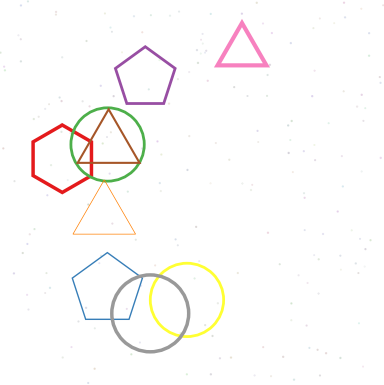[{"shape": "hexagon", "thickness": 2.5, "radius": 0.44, "center": [0.162, 0.588]}, {"shape": "pentagon", "thickness": 1, "radius": 0.48, "center": [0.279, 0.248]}, {"shape": "circle", "thickness": 2, "radius": 0.48, "center": [0.279, 0.625]}, {"shape": "pentagon", "thickness": 2, "radius": 0.41, "center": [0.377, 0.797]}, {"shape": "triangle", "thickness": 0.5, "radius": 0.47, "center": [0.271, 0.439]}, {"shape": "circle", "thickness": 2, "radius": 0.48, "center": [0.486, 0.221]}, {"shape": "triangle", "thickness": 1.5, "radius": 0.46, "center": [0.282, 0.623]}, {"shape": "triangle", "thickness": 3, "radius": 0.37, "center": [0.629, 0.867]}, {"shape": "circle", "thickness": 2.5, "radius": 0.5, "center": [0.39, 0.186]}]